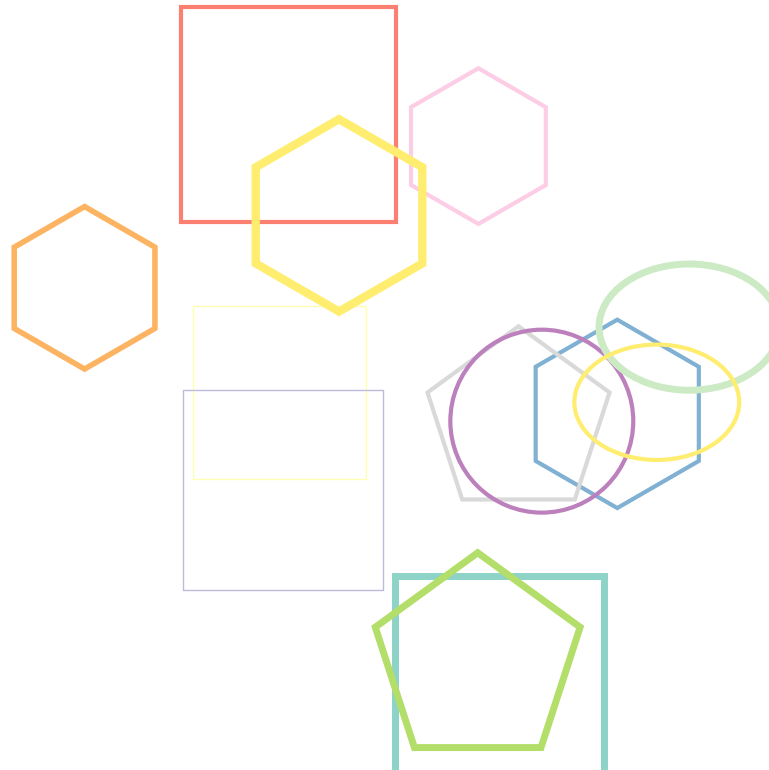[{"shape": "square", "thickness": 2.5, "radius": 0.68, "center": [0.649, 0.116]}, {"shape": "square", "thickness": 0.5, "radius": 0.56, "center": [0.363, 0.49]}, {"shape": "square", "thickness": 0.5, "radius": 0.65, "center": [0.367, 0.363]}, {"shape": "square", "thickness": 1.5, "radius": 0.7, "center": [0.375, 0.852]}, {"shape": "hexagon", "thickness": 1.5, "radius": 0.61, "center": [0.802, 0.463]}, {"shape": "hexagon", "thickness": 2, "radius": 0.53, "center": [0.11, 0.626]}, {"shape": "pentagon", "thickness": 2.5, "radius": 0.7, "center": [0.62, 0.142]}, {"shape": "hexagon", "thickness": 1.5, "radius": 0.51, "center": [0.621, 0.81]}, {"shape": "pentagon", "thickness": 1.5, "radius": 0.62, "center": [0.673, 0.452]}, {"shape": "circle", "thickness": 1.5, "radius": 0.59, "center": [0.704, 0.453]}, {"shape": "oval", "thickness": 2.5, "radius": 0.59, "center": [0.895, 0.575]}, {"shape": "oval", "thickness": 1.5, "radius": 0.54, "center": [0.853, 0.478]}, {"shape": "hexagon", "thickness": 3, "radius": 0.62, "center": [0.44, 0.72]}]